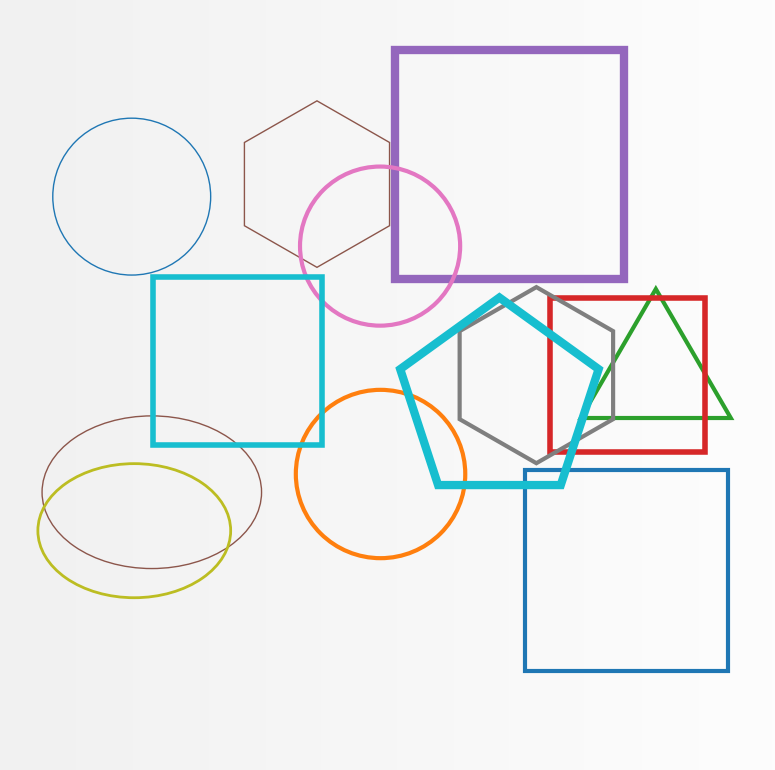[{"shape": "square", "thickness": 1.5, "radius": 0.65, "center": [0.808, 0.259]}, {"shape": "circle", "thickness": 0.5, "radius": 0.51, "center": [0.17, 0.745]}, {"shape": "circle", "thickness": 1.5, "radius": 0.55, "center": [0.491, 0.384]}, {"shape": "triangle", "thickness": 1.5, "radius": 0.56, "center": [0.846, 0.513]}, {"shape": "square", "thickness": 2, "radius": 0.5, "center": [0.81, 0.513]}, {"shape": "square", "thickness": 3, "radius": 0.74, "center": [0.657, 0.786]}, {"shape": "oval", "thickness": 0.5, "radius": 0.71, "center": [0.196, 0.361]}, {"shape": "hexagon", "thickness": 0.5, "radius": 0.54, "center": [0.409, 0.761]}, {"shape": "circle", "thickness": 1.5, "radius": 0.52, "center": [0.49, 0.68]}, {"shape": "hexagon", "thickness": 1.5, "radius": 0.57, "center": [0.692, 0.513]}, {"shape": "oval", "thickness": 1, "radius": 0.62, "center": [0.173, 0.311]}, {"shape": "pentagon", "thickness": 3, "radius": 0.67, "center": [0.644, 0.479]}, {"shape": "square", "thickness": 2, "radius": 0.55, "center": [0.307, 0.532]}]